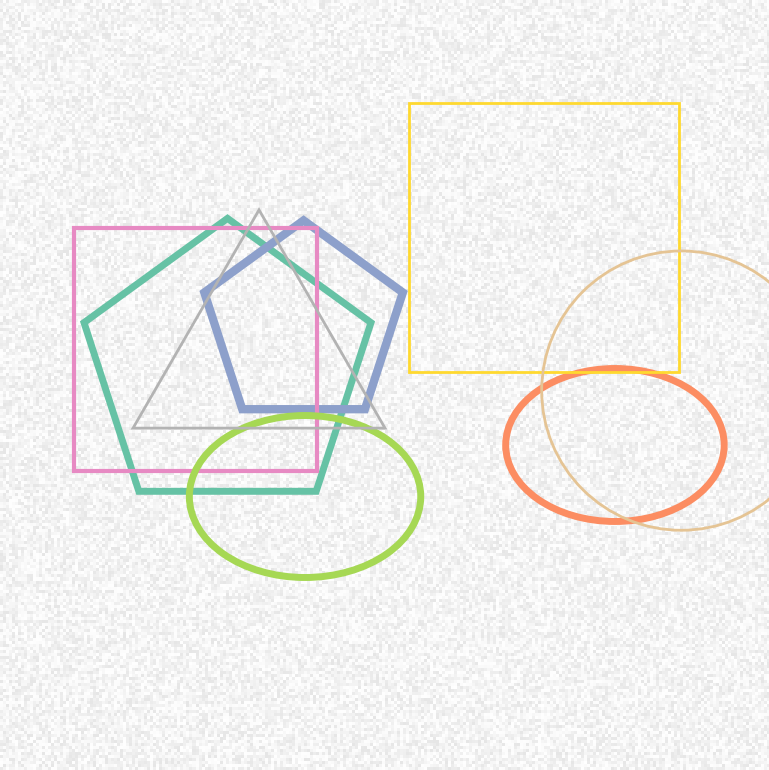[{"shape": "pentagon", "thickness": 2.5, "radius": 0.98, "center": [0.295, 0.52]}, {"shape": "oval", "thickness": 2.5, "radius": 0.71, "center": [0.799, 0.422]}, {"shape": "pentagon", "thickness": 3, "radius": 0.68, "center": [0.394, 0.578]}, {"shape": "square", "thickness": 1.5, "radius": 0.79, "center": [0.254, 0.546]}, {"shape": "oval", "thickness": 2.5, "radius": 0.75, "center": [0.396, 0.355]}, {"shape": "square", "thickness": 1, "radius": 0.88, "center": [0.706, 0.691]}, {"shape": "circle", "thickness": 1, "radius": 0.91, "center": [0.885, 0.493]}, {"shape": "triangle", "thickness": 1, "radius": 0.94, "center": [0.336, 0.538]}]